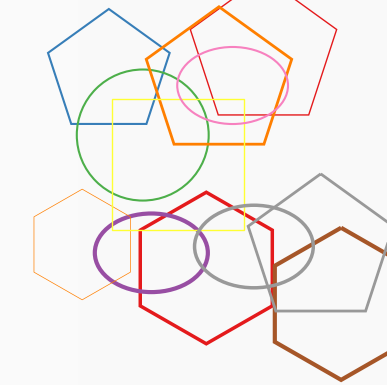[{"shape": "hexagon", "thickness": 2.5, "radius": 0.98, "center": [0.532, 0.304]}, {"shape": "pentagon", "thickness": 1, "radius": 0.99, "center": [0.68, 0.862]}, {"shape": "pentagon", "thickness": 1.5, "radius": 0.83, "center": [0.281, 0.812]}, {"shape": "circle", "thickness": 1.5, "radius": 0.85, "center": [0.368, 0.649]}, {"shape": "oval", "thickness": 3, "radius": 0.73, "center": [0.391, 0.343]}, {"shape": "pentagon", "thickness": 2, "radius": 0.99, "center": [0.565, 0.785]}, {"shape": "hexagon", "thickness": 0.5, "radius": 0.72, "center": [0.212, 0.365]}, {"shape": "square", "thickness": 1, "radius": 0.85, "center": [0.459, 0.573]}, {"shape": "hexagon", "thickness": 3, "radius": 0.99, "center": [0.88, 0.211]}, {"shape": "oval", "thickness": 1.5, "radius": 0.71, "center": [0.6, 0.778]}, {"shape": "pentagon", "thickness": 2, "radius": 0.98, "center": [0.828, 0.351]}, {"shape": "oval", "thickness": 2.5, "radius": 0.77, "center": [0.655, 0.36]}]